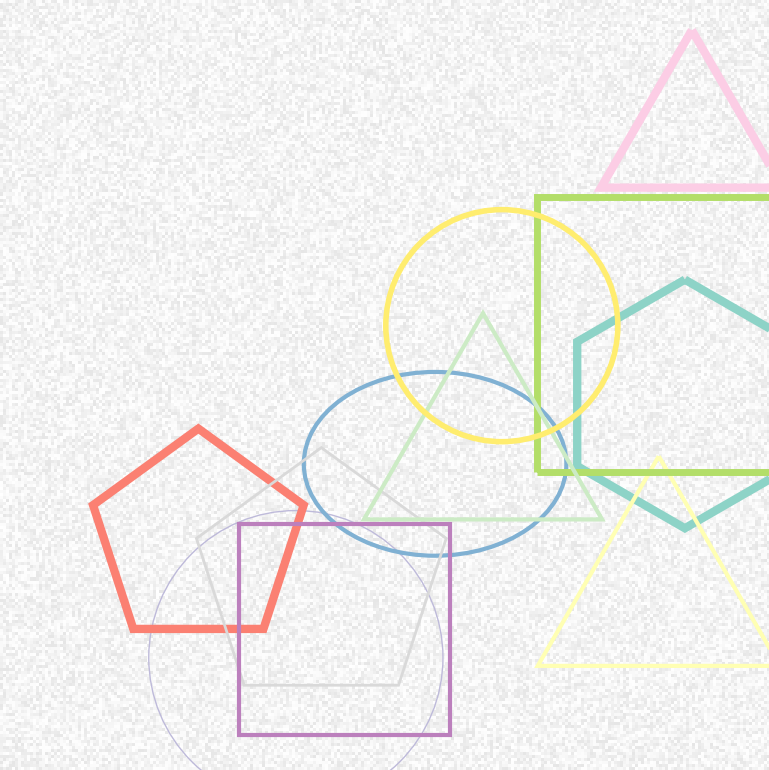[{"shape": "hexagon", "thickness": 3, "radius": 0.81, "center": [0.889, 0.475]}, {"shape": "triangle", "thickness": 1.5, "radius": 0.91, "center": [0.855, 0.226]}, {"shape": "circle", "thickness": 0.5, "radius": 0.96, "center": [0.384, 0.146]}, {"shape": "pentagon", "thickness": 3, "radius": 0.72, "center": [0.258, 0.3]}, {"shape": "oval", "thickness": 1.5, "radius": 0.85, "center": [0.565, 0.398]}, {"shape": "square", "thickness": 2.5, "radius": 0.89, "center": [0.876, 0.565]}, {"shape": "triangle", "thickness": 3, "radius": 0.68, "center": [0.898, 0.824]}, {"shape": "pentagon", "thickness": 1, "radius": 0.85, "center": [0.417, 0.248]}, {"shape": "square", "thickness": 1.5, "radius": 0.69, "center": [0.447, 0.182]}, {"shape": "triangle", "thickness": 1.5, "radius": 0.89, "center": [0.627, 0.415]}, {"shape": "circle", "thickness": 2, "radius": 0.75, "center": [0.652, 0.577]}]